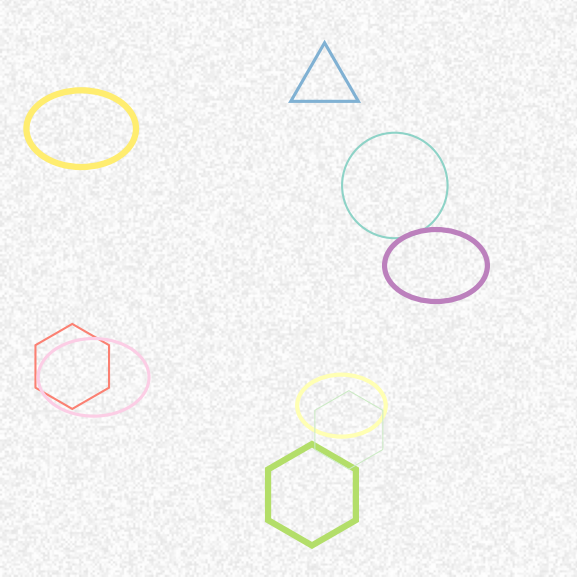[{"shape": "circle", "thickness": 1, "radius": 0.46, "center": [0.684, 0.678]}, {"shape": "oval", "thickness": 2, "radius": 0.38, "center": [0.591, 0.297]}, {"shape": "hexagon", "thickness": 1, "radius": 0.37, "center": [0.125, 0.365]}, {"shape": "triangle", "thickness": 1.5, "radius": 0.34, "center": [0.562, 0.857]}, {"shape": "hexagon", "thickness": 3, "radius": 0.44, "center": [0.54, 0.142]}, {"shape": "oval", "thickness": 1.5, "radius": 0.48, "center": [0.162, 0.346]}, {"shape": "oval", "thickness": 2.5, "radius": 0.45, "center": [0.755, 0.539]}, {"shape": "hexagon", "thickness": 0.5, "radius": 0.34, "center": [0.604, 0.255]}, {"shape": "oval", "thickness": 3, "radius": 0.47, "center": [0.141, 0.776]}]